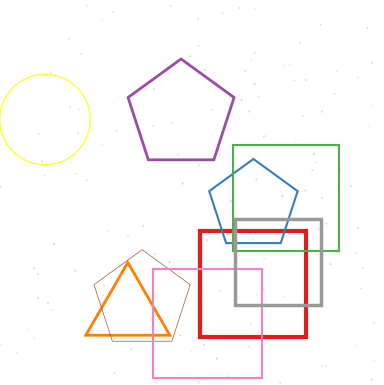[{"shape": "square", "thickness": 3, "radius": 0.69, "center": [0.657, 0.262]}, {"shape": "pentagon", "thickness": 1.5, "radius": 0.6, "center": [0.658, 0.466]}, {"shape": "square", "thickness": 1.5, "radius": 0.69, "center": [0.744, 0.485]}, {"shape": "pentagon", "thickness": 2, "radius": 0.72, "center": [0.47, 0.702]}, {"shape": "triangle", "thickness": 2, "radius": 0.63, "center": [0.332, 0.192]}, {"shape": "circle", "thickness": 1, "radius": 0.59, "center": [0.117, 0.689]}, {"shape": "pentagon", "thickness": 0.5, "radius": 0.66, "center": [0.369, 0.22]}, {"shape": "square", "thickness": 1.5, "radius": 0.71, "center": [0.539, 0.159]}, {"shape": "square", "thickness": 2.5, "radius": 0.56, "center": [0.721, 0.321]}]